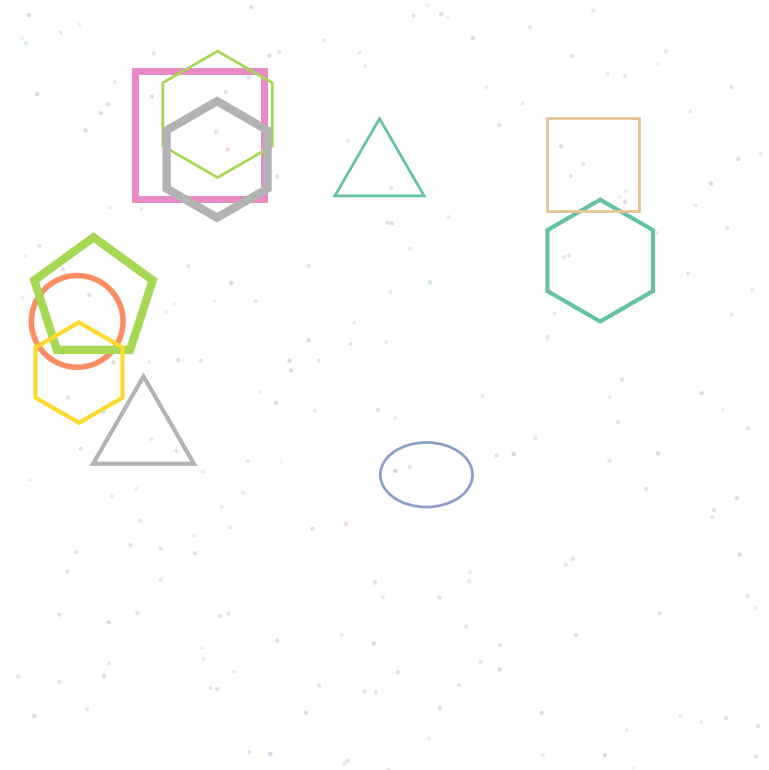[{"shape": "triangle", "thickness": 1, "radius": 0.33, "center": [0.493, 0.779]}, {"shape": "hexagon", "thickness": 1.5, "radius": 0.4, "center": [0.779, 0.662]}, {"shape": "circle", "thickness": 2, "radius": 0.3, "center": [0.1, 0.583]}, {"shape": "oval", "thickness": 1, "radius": 0.3, "center": [0.554, 0.383]}, {"shape": "square", "thickness": 2.5, "radius": 0.42, "center": [0.259, 0.825]}, {"shape": "pentagon", "thickness": 3, "radius": 0.4, "center": [0.121, 0.611]}, {"shape": "hexagon", "thickness": 1, "radius": 0.41, "center": [0.283, 0.851]}, {"shape": "hexagon", "thickness": 1.5, "radius": 0.33, "center": [0.103, 0.516]}, {"shape": "square", "thickness": 1, "radius": 0.3, "center": [0.77, 0.787]}, {"shape": "hexagon", "thickness": 3, "radius": 0.38, "center": [0.282, 0.793]}, {"shape": "triangle", "thickness": 1.5, "radius": 0.38, "center": [0.186, 0.436]}]